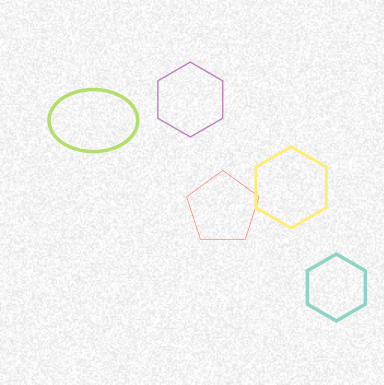[{"shape": "hexagon", "thickness": 2.5, "radius": 0.43, "center": [0.874, 0.253]}, {"shape": "pentagon", "thickness": 0.5, "radius": 0.49, "center": [0.579, 0.458]}, {"shape": "oval", "thickness": 2.5, "radius": 0.58, "center": [0.243, 0.687]}, {"shape": "hexagon", "thickness": 1, "radius": 0.49, "center": [0.494, 0.741]}, {"shape": "hexagon", "thickness": 2, "radius": 0.53, "center": [0.756, 0.513]}]